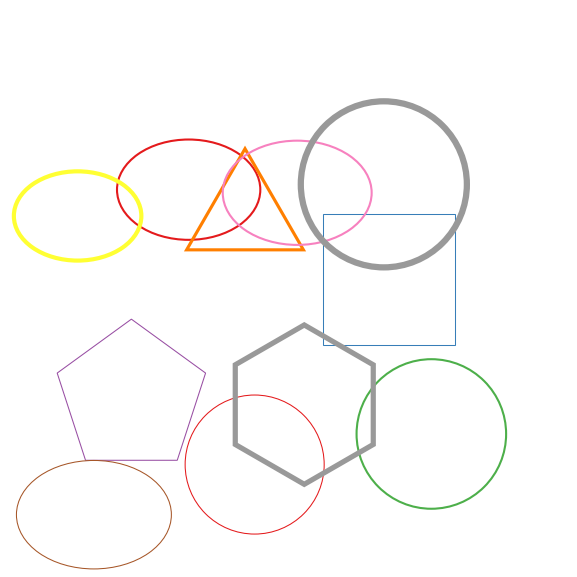[{"shape": "circle", "thickness": 0.5, "radius": 0.6, "center": [0.441, 0.195]}, {"shape": "oval", "thickness": 1, "radius": 0.62, "center": [0.327, 0.671]}, {"shape": "square", "thickness": 0.5, "radius": 0.57, "center": [0.674, 0.515]}, {"shape": "circle", "thickness": 1, "radius": 0.65, "center": [0.747, 0.248]}, {"shape": "pentagon", "thickness": 0.5, "radius": 0.68, "center": [0.228, 0.311]}, {"shape": "triangle", "thickness": 1.5, "radius": 0.58, "center": [0.424, 0.625]}, {"shape": "oval", "thickness": 2, "radius": 0.55, "center": [0.134, 0.625]}, {"shape": "oval", "thickness": 0.5, "radius": 0.67, "center": [0.163, 0.108]}, {"shape": "oval", "thickness": 1, "radius": 0.64, "center": [0.515, 0.665]}, {"shape": "circle", "thickness": 3, "radius": 0.72, "center": [0.665, 0.68]}, {"shape": "hexagon", "thickness": 2.5, "radius": 0.69, "center": [0.527, 0.298]}]